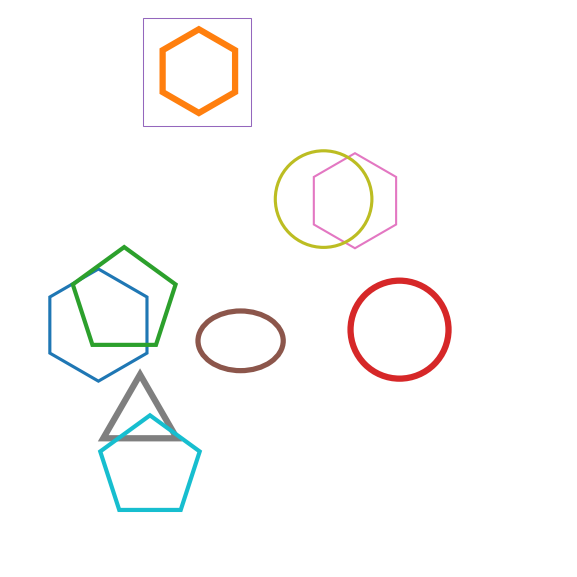[{"shape": "hexagon", "thickness": 1.5, "radius": 0.49, "center": [0.17, 0.436]}, {"shape": "hexagon", "thickness": 3, "radius": 0.36, "center": [0.344, 0.876]}, {"shape": "pentagon", "thickness": 2, "radius": 0.47, "center": [0.215, 0.478]}, {"shape": "circle", "thickness": 3, "radius": 0.42, "center": [0.692, 0.428]}, {"shape": "square", "thickness": 0.5, "radius": 0.47, "center": [0.341, 0.874]}, {"shape": "oval", "thickness": 2.5, "radius": 0.37, "center": [0.417, 0.409]}, {"shape": "hexagon", "thickness": 1, "radius": 0.41, "center": [0.615, 0.652]}, {"shape": "triangle", "thickness": 3, "radius": 0.37, "center": [0.243, 0.277]}, {"shape": "circle", "thickness": 1.5, "radius": 0.42, "center": [0.56, 0.654]}, {"shape": "pentagon", "thickness": 2, "radius": 0.45, "center": [0.26, 0.189]}]